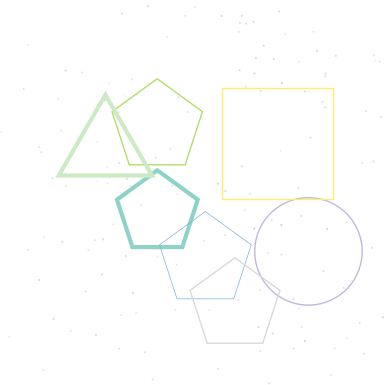[{"shape": "pentagon", "thickness": 3, "radius": 0.55, "center": [0.409, 0.447]}, {"shape": "circle", "thickness": 1, "radius": 0.7, "center": [0.801, 0.347]}, {"shape": "pentagon", "thickness": 0.5, "radius": 0.63, "center": [0.533, 0.325]}, {"shape": "pentagon", "thickness": 1, "radius": 0.62, "center": [0.408, 0.672]}, {"shape": "pentagon", "thickness": 1, "radius": 0.61, "center": [0.61, 0.208]}, {"shape": "triangle", "thickness": 3, "radius": 0.7, "center": [0.274, 0.614]}, {"shape": "square", "thickness": 1, "radius": 0.72, "center": [0.72, 0.628]}]